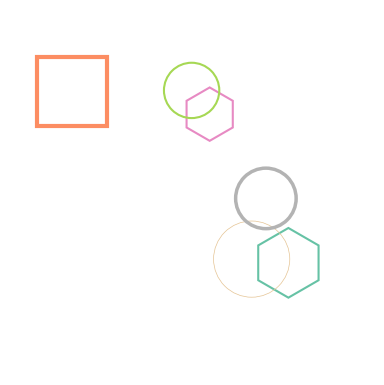[{"shape": "hexagon", "thickness": 1.5, "radius": 0.45, "center": [0.749, 0.317]}, {"shape": "square", "thickness": 3, "radius": 0.45, "center": [0.187, 0.763]}, {"shape": "hexagon", "thickness": 1.5, "radius": 0.35, "center": [0.545, 0.704]}, {"shape": "circle", "thickness": 1.5, "radius": 0.36, "center": [0.498, 0.765]}, {"shape": "circle", "thickness": 0.5, "radius": 0.49, "center": [0.654, 0.327]}, {"shape": "circle", "thickness": 2.5, "radius": 0.39, "center": [0.691, 0.485]}]